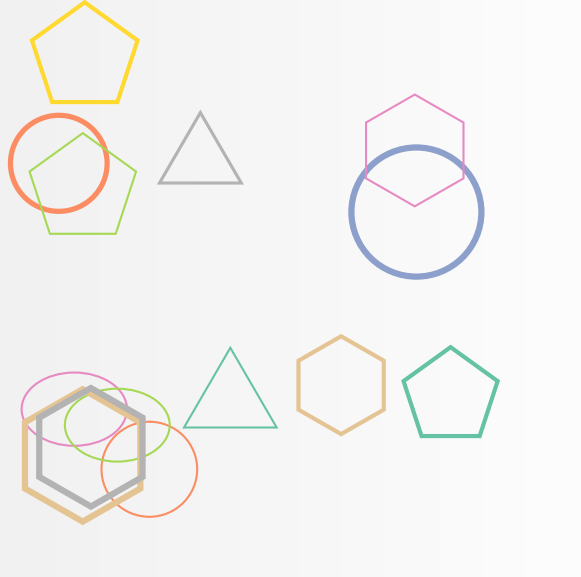[{"shape": "pentagon", "thickness": 2, "radius": 0.43, "center": [0.775, 0.313]}, {"shape": "triangle", "thickness": 1, "radius": 0.46, "center": [0.396, 0.305]}, {"shape": "circle", "thickness": 2.5, "radius": 0.42, "center": [0.101, 0.716]}, {"shape": "circle", "thickness": 1, "radius": 0.41, "center": [0.257, 0.187]}, {"shape": "circle", "thickness": 3, "radius": 0.56, "center": [0.716, 0.632]}, {"shape": "hexagon", "thickness": 1, "radius": 0.48, "center": [0.714, 0.739]}, {"shape": "oval", "thickness": 1, "radius": 0.45, "center": [0.128, 0.291]}, {"shape": "oval", "thickness": 1, "radius": 0.45, "center": [0.202, 0.263]}, {"shape": "pentagon", "thickness": 1, "radius": 0.48, "center": [0.142, 0.672]}, {"shape": "pentagon", "thickness": 2, "radius": 0.48, "center": [0.146, 0.9]}, {"shape": "hexagon", "thickness": 3, "radius": 0.57, "center": [0.142, 0.211]}, {"shape": "hexagon", "thickness": 2, "radius": 0.42, "center": [0.587, 0.332]}, {"shape": "triangle", "thickness": 1.5, "radius": 0.41, "center": [0.345, 0.723]}, {"shape": "hexagon", "thickness": 3, "radius": 0.51, "center": [0.156, 0.225]}]